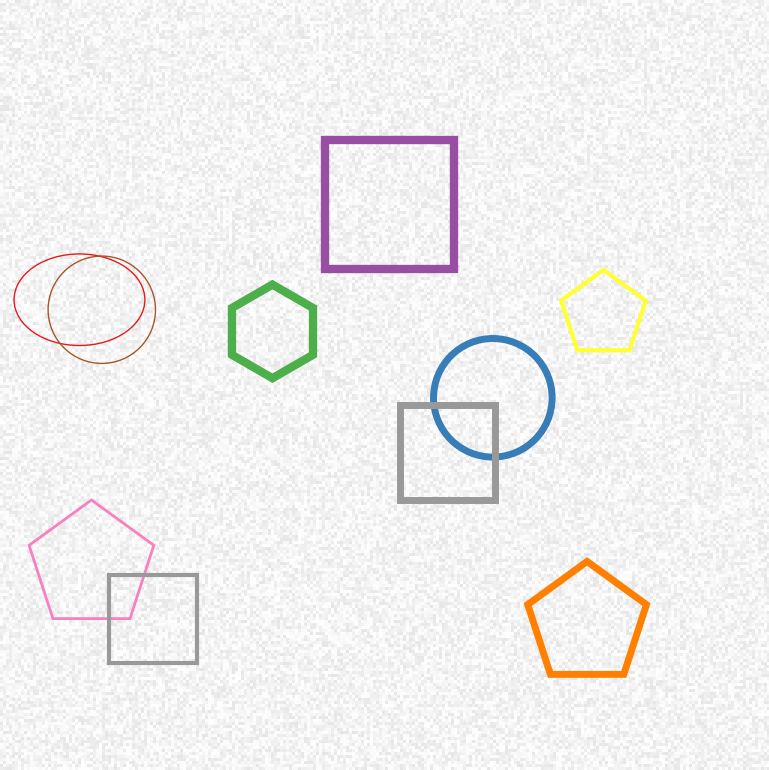[{"shape": "oval", "thickness": 0.5, "radius": 0.42, "center": [0.103, 0.611]}, {"shape": "circle", "thickness": 2.5, "radius": 0.38, "center": [0.64, 0.483]}, {"shape": "hexagon", "thickness": 3, "radius": 0.3, "center": [0.354, 0.57]}, {"shape": "square", "thickness": 3, "radius": 0.42, "center": [0.506, 0.734]}, {"shape": "pentagon", "thickness": 2.5, "radius": 0.41, "center": [0.762, 0.19]}, {"shape": "pentagon", "thickness": 1.5, "radius": 0.29, "center": [0.784, 0.592]}, {"shape": "circle", "thickness": 0.5, "radius": 0.35, "center": [0.132, 0.598]}, {"shape": "pentagon", "thickness": 1, "radius": 0.43, "center": [0.119, 0.266]}, {"shape": "square", "thickness": 2.5, "radius": 0.31, "center": [0.581, 0.412]}, {"shape": "square", "thickness": 1.5, "radius": 0.29, "center": [0.198, 0.196]}]